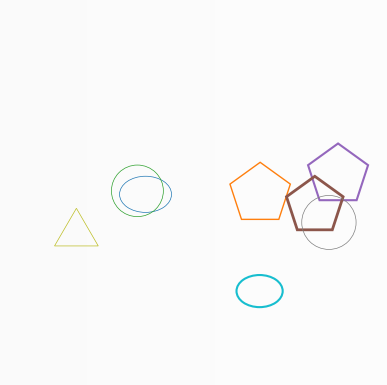[{"shape": "oval", "thickness": 0.5, "radius": 0.34, "center": [0.376, 0.495]}, {"shape": "pentagon", "thickness": 1, "radius": 0.41, "center": [0.671, 0.496]}, {"shape": "circle", "thickness": 0.5, "radius": 0.34, "center": [0.355, 0.504]}, {"shape": "pentagon", "thickness": 1.5, "radius": 0.41, "center": [0.872, 0.546]}, {"shape": "pentagon", "thickness": 2, "radius": 0.38, "center": [0.812, 0.465]}, {"shape": "circle", "thickness": 0.5, "radius": 0.35, "center": [0.849, 0.422]}, {"shape": "triangle", "thickness": 0.5, "radius": 0.33, "center": [0.197, 0.394]}, {"shape": "oval", "thickness": 1.5, "radius": 0.3, "center": [0.67, 0.244]}]